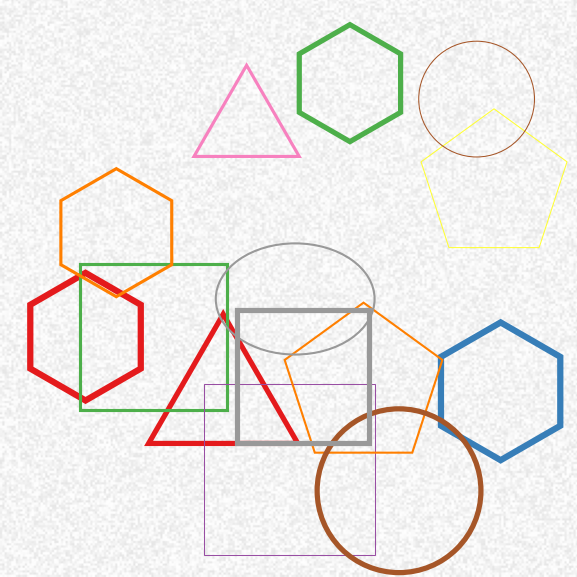[{"shape": "triangle", "thickness": 2.5, "radius": 0.75, "center": [0.387, 0.306]}, {"shape": "hexagon", "thickness": 3, "radius": 0.55, "center": [0.148, 0.416]}, {"shape": "hexagon", "thickness": 3, "radius": 0.6, "center": [0.867, 0.322]}, {"shape": "hexagon", "thickness": 2.5, "radius": 0.51, "center": [0.606, 0.855]}, {"shape": "square", "thickness": 1.5, "radius": 0.63, "center": [0.266, 0.415]}, {"shape": "square", "thickness": 0.5, "radius": 0.74, "center": [0.501, 0.187]}, {"shape": "hexagon", "thickness": 1.5, "radius": 0.55, "center": [0.201, 0.596]}, {"shape": "pentagon", "thickness": 1, "radius": 0.72, "center": [0.629, 0.331]}, {"shape": "pentagon", "thickness": 0.5, "radius": 0.66, "center": [0.855, 0.678]}, {"shape": "circle", "thickness": 0.5, "radius": 0.5, "center": [0.825, 0.828]}, {"shape": "circle", "thickness": 2.5, "radius": 0.71, "center": [0.691, 0.149]}, {"shape": "triangle", "thickness": 1.5, "radius": 0.53, "center": [0.427, 0.781]}, {"shape": "oval", "thickness": 1, "radius": 0.69, "center": [0.511, 0.481]}, {"shape": "square", "thickness": 2.5, "radius": 0.57, "center": [0.525, 0.347]}]